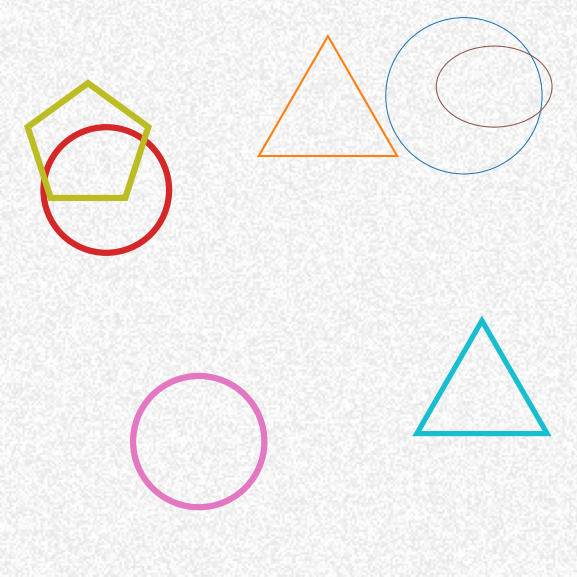[{"shape": "circle", "thickness": 0.5, "radius": 0.68, "center": [0.803, 0.833]}, {"shape": "triangle", "thickness": 1, "radius": 0.69, "center": [0.568, 0.798]}, {"shape": "circle", "thickness": 3, "radius": 0.54, "center": [0.184, 0.67]}, {"shape": "oval", "thickness": 0.5, "radius": 0.5, "center": [0.856, 0.849]}, {"shape": "circle", "thickness": 3, "radius": 0.57, "center": [0.344, 0.234]}, {"shape": "pentagon", "thickness": 3, "radius": 0.55, "center": [0.152, 0.745]}, {"shape": "triangle", "thickness": 2.5, "radius": 0.65, "center": [0.835, 0.313]}]